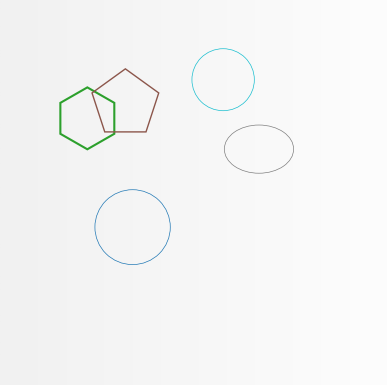[{"shape": "circle", "thickness": 0.5, "radius": 0.49, "center": [0.342, 0.41]}, {"shape": "hexagon", "thickness": 1.5, "radius": 0.4, "center": [0.225, 0.693]}, {"shape": "pentagon", "thickness": 1, "radius": 0.45, "center": [0.324, 0.731]}, {"shape": "oval", "thickness": 0.5, "radius": 0.45, "center": [0.668, 0.613]}, {"shape": "circle", "thickness": 0.5, "radius": 0.4, "center": [0.576, 0.793]}]